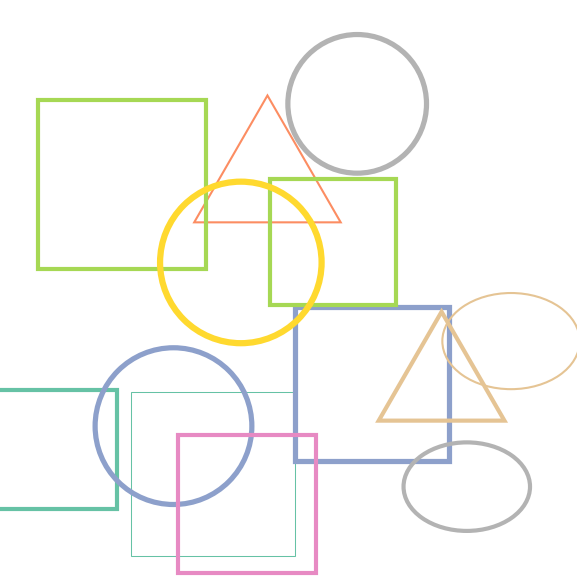[{"shape": "square", "thickness": 0.5, "radius": 0.71, "center": [0.369, 0.178]}, {"shape": "square", "thickness": 2, "radius": 0.51, "center": [0.1, 0.221]}, {"shape": "triangle", "thickness": 1, "radius": 0.73, "center": [0.463, 0.687]}, {"shape": "square", "thickness": 2.5, "radius": 0.67, "center": [0.644, 0.334]}, {"shape": "circle", "thickness": 2.5, "radius": 0.68, "center": [0.3, 0.261]}, {"shape": "square", "thickness": 2, "radius": 0.6, "center": [0.428, 0.126]}, {"shape": "square", "thickness": 2, "radius": 0.55, "center": [0.576, 0.58]}, {"shape": "square", "thickness": 2, "radius": 0.73, "center": [0.211, 0.679]}, {"shape": "circle", "thickness": 3, "radius": 0.7, "center": [0.417, 0.545]}, {"shape": "triangle", "thickness": 2, "radius": 0.63, "center": [0.765, 0.334]}, {"shape": "oval", "thickness": 1, "radius": 0.59, "center": [0.885, 0.408]}, {"shape": "circle", "thickness": 2.5, "radius": 0.6, "center": [0.619, 0.819]}, {"shape": "oval", "thickness": 2, "radius": 0.55, "center": [0.808, 0.156]}]